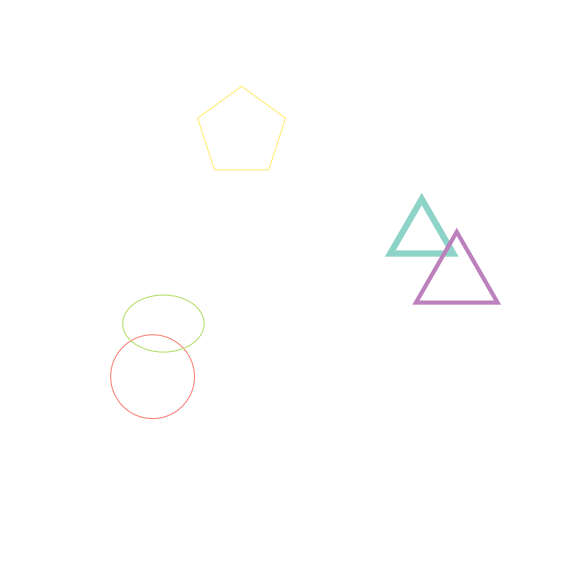[{"shape": "triangle", "thickness": 3, "radius": 0.31, "center": [0.73, 0.592]}, {"shape": "circle", "thickness": 0.5, "radius": 0.36, "center": [0.264, 0.347]}, {"shape": "oval", "thickness": 0.5, "radius": 0.35, "center": [0.283, 0.439]}, {"shape": "triangle", "thickness": 2, "radius": 0.41, "center": [0.791, 0.516]}, {"shape": "pentagon", "thickness": 0.5, "radius": 0.4, "center": [0.418, 0.77]}]